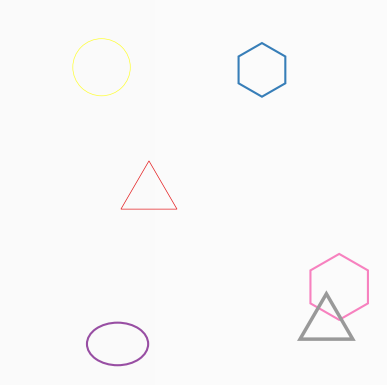[{"shape": "triangle", "thickness": 0.5, "radius": 0.42, "center": [0.384, 0.499]}, {"shape": "hexagon", "thickness": 1.5, "radius": 0.35, "center": [0.676, 0.818]}, {"shape": "oval", "thickness": 1.5, "radius": 0.39, "center": [0.303, 0.107]}, {"shape": "circle", "thickness": 0.5, "radius": 0.37, "center": [0.262, 0.825]}, {"shape": "hexagon", "thickness": 1.5, "radius": 0.43, "center": [0.875, 0.255]}, {"shape": "triangle", "thickness": 2.5, "radius": 0.39, "center": [0.842, 0.158]}]